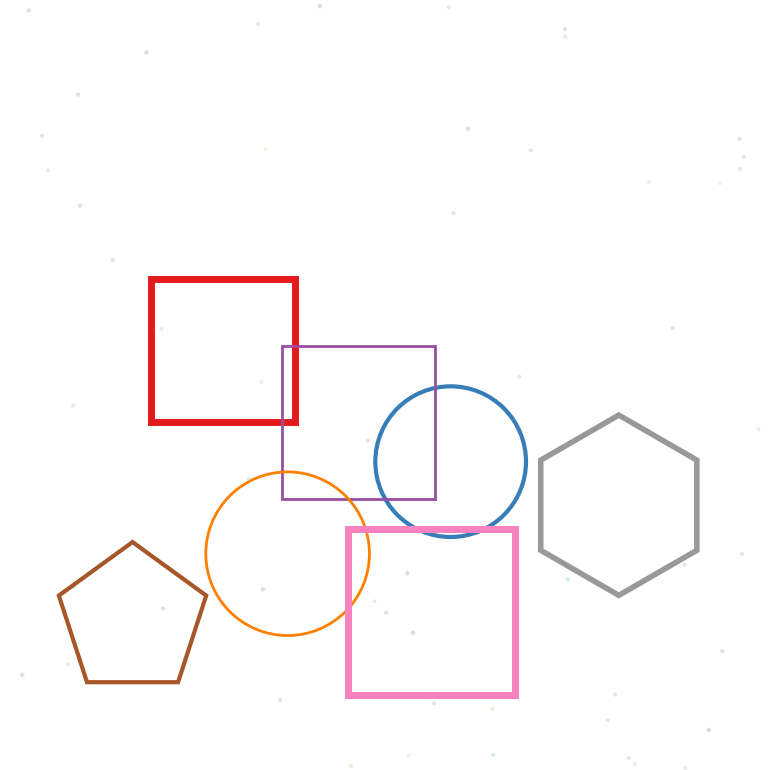[{"shape": "square", "thickness": 2.5, "radius": 0.47, "center": [0.29, 0.545]}, {"shape": "circle", "thickness": 1.5, "radius": 0.49, "center": [0.585, 0.4]}, {"shape": "square", "thickness": 1, "radius": 0.5, "center": [0.466, 0.452]}, {"shape": "circle", "thickness": 1, "radius": 0.53, "center": [0.374, 0.281]}, {"shape": "pentagon", "thickness": 1.5, "radius": 0.5, "center": [0.172, 0.195]}, {"shape": "square", "thickness": 2.5, "radius": 0.54, "center": [0.56, 0.205]}, {"shape": "hexagon", "thickness": 2, "radius": 0.59, "center": [0.804, 0.344]}]